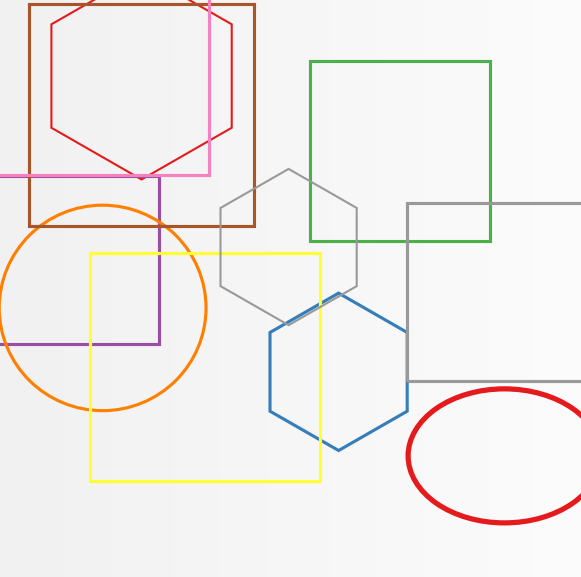[{"shape": "hexagon", "thickness": 1, "radius": 0.9, "center": [0.244, 0.867]}, {"shape": "oval", "thickness": 2.5, "radius": 0.83, "center": [0.868, 0.21]}, {"shape": "hexagon", "thickness": 1.5, "radius": 0.68, "center": [0.583, 0.355]}, {"shape": "square", "thickness": 1.5, "radius": 0.78, "center": [0.688, 0.738]}, {"shape": "square", "thickness": 1.5, "radius": 0.73, "center": [0.128, 0.549]}, {"shape": "circle", "thickness": 1.5, "radius": 0.89, "center": [0.177, 0.466]}, {"shape": "square", "thickness": 1.5, "radius": 0.99, "center": [0.353, 0.364]}, {"shape": "square", "thickness": 1.5, "radius": 0.96, "center": [0.243, 0.8]}, {"shape": "square", "thickness": 1.5, "radius": 0.9, "center": [0.179, 0.877]}, {"shape": "hexagon", "thickness": 1, "radius": 0.68, "center": [0.497, 0.571]}, {"shape": "square", "thickness": 1.5, "radius": 0.77, "center": [0.855, 0.493]}]